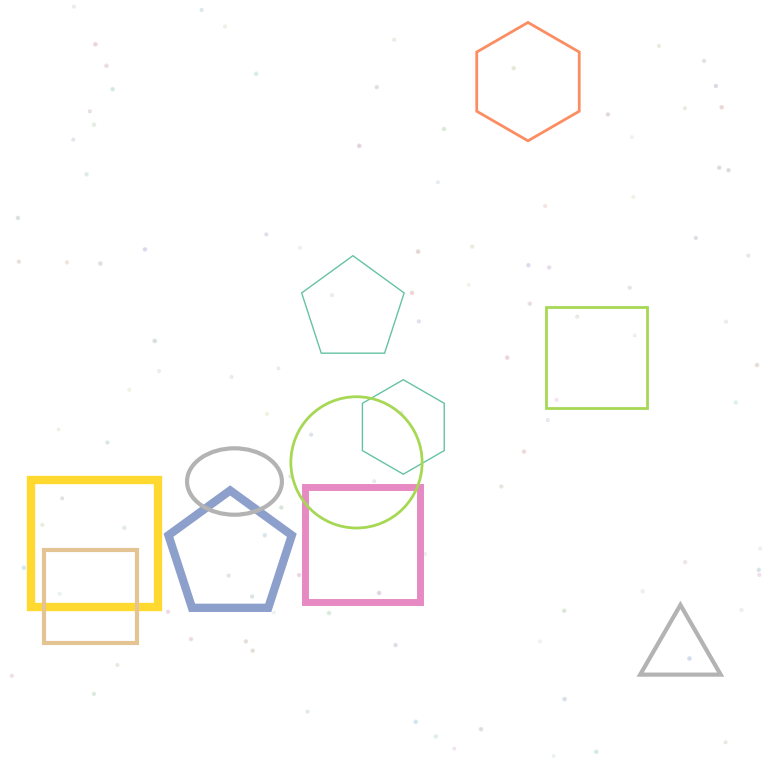[{"shape": "pentagon", "thickness": 0.5, "radius": 0.35, "center": [0.458, 0.598]}, {"shape": "hexagon", "thickness": 0.5, "radius": 0.31, "center": [0.524, 0.446]}, {"shape": "hexagon", "thickness": 1, "radius": 0.38, "center": [0.686, 0.894]}, {"shape": "pentagon", "thickness": 3, "radius": 0.42, "center": [0.299, 0.279]}, {"shape": "square", "thickness": 2.5, "radius": 0.38, "center": [0.471, 0.293]}, {"shape": "square", "thickness": 1, "radius": 0.33, "center": [0.774, 0.536]}, {"shape": "circle", "thickness": 1, "radius": 0.43, "center": [0.463, 0.4]}, {"shape": "square", "thickness": 3, "radius": 0.41, "center": [0.123, 0.294]}, {"shape": "square", "thickness": 1.5, "radius": 0.3, "center": [0.117, 0.225]}, {"shape": "oval", "thickness": 1.5, "radius": 0.31, "center": [0.305, 0.375]}, {"shape": "triangle", "thickness": 1.5, "radius": 0.3, "center": [0.884, 0.154]}]